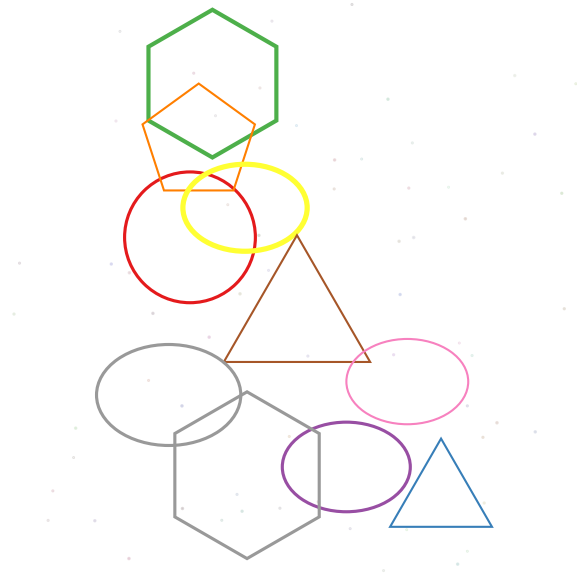[{"shape": "circle", "thickness": 1.5, "radius": 0.57, "center": [0.329, 0.588]}, {"shape": "triangle", "thickness": 1, "radius": 0.51, "center": [0.764, 0.138]}, {"shape": "hexagon", "thickness": 2, "radius": 0.64, "center": [0.368, 0.854]}, {"shape": "oval", "thickness": 1.5, "radius": 0.55, "center": [0.6, 0.191]}, {"shape": "pentagon", "thickness": 1, "radius": 0.51, "center": [0.344, 0.752]}, {"shape": "oval", "thickness": 2.5, "radius": 0.54, "center": [0.424, 0.639]}, {"shape": "triangle", "thickness": 1, "radius": 0.73, "center": [0.514, 0.445]}, {"shape": "oval", "thickness": 1, "radius": 0.53, "center": [0.705, 0.338]}, {"shape": "hexagon", "thickness": 1.5, "radius": 0.72, "center": [0.428, 0.176]}, {"shape": "oval", "thickness": 1.5, "radius": 0.62, "center": [0.292, 0.315]}]